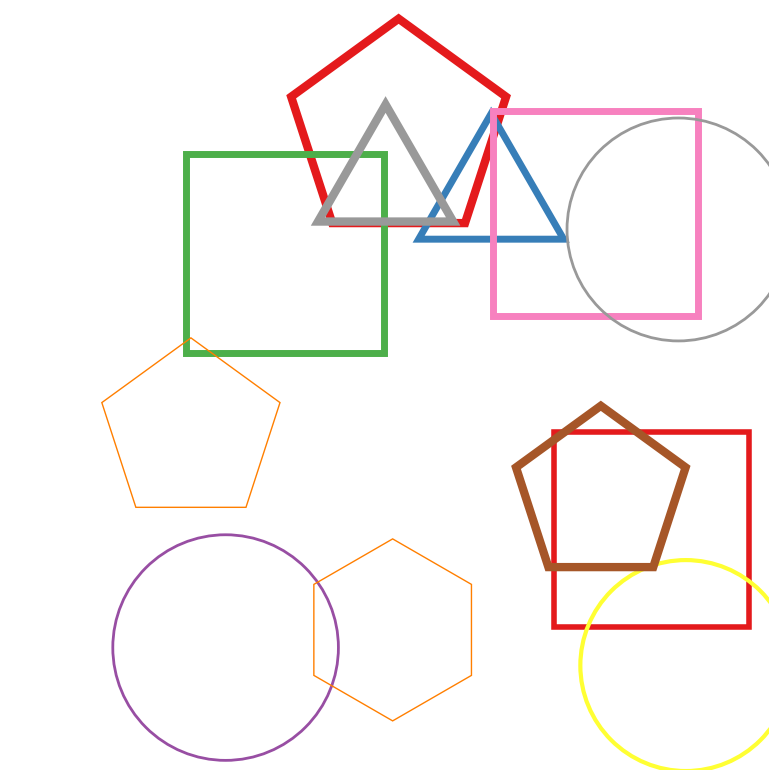[{"shape": "square", "thickness": 2, "radius": 0.63, "center": [0.846, 0.312]}, {"shape": "pentagon", "thickness": 3, "radius": 0.73, "center": [0.518, 0.829]}, {"shape": "triangle", "thickness": 2.5, "radius": 0.54, "center": [0.638, 0.744]}, {"shape": "square", "thickness": 2.5, "radius": 0.64, "center": [0.37, 0.671]}, {"shape": "circle", "thickness": 1, "radius": 0.73, "center": [0.293, 0.159]}, {"shape": "pentagon", "thickness": 0.5, "radius": 0.61, "center": [0.248, 0.44]}, {"shape": "hexagon", "thickness": 0.5, "radius": 0.59, "center": [0.51, 0.182]}, {"shape": "circle", "thickness": 1.5, "radius": 0.68, "center": [0.891, 0.136]}, {"shape": "pentagon", "thickness": 3, "radius": 0.58, "center": [0.78, 0.357]}, {"shape": "square", "thickness": 2.5, "radius": 0.67, "center": [0.774, 0.723]}, {"shape": "triangle", "thickness": 3, "radius": 0.51, "center": [0.501, 0.763]}, {"shape": "circle", "thickness": 1, "radius": 0.72, "center": [0.881, 0.702]}]